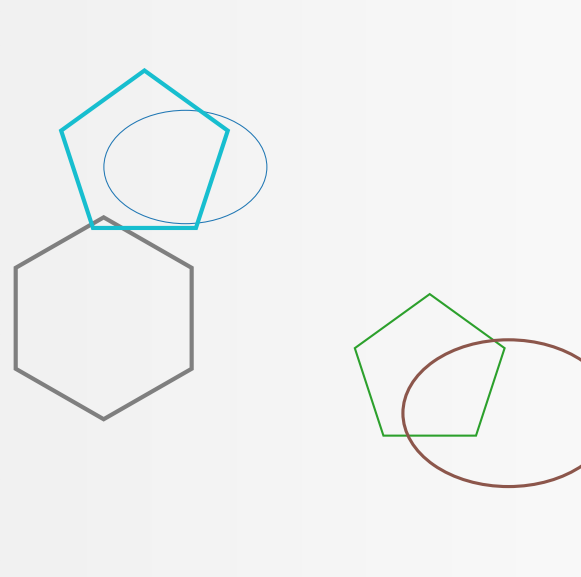[{"shape": "oval", "thickness": 0.5, "radius": 0.7, "center": [0.319, 0.71]}, {"shape": "pentagon", "thickness": 1, "radius": 0.68, "center": [0.739, 0.354]}, {"shape": "oval", "thickness": 1.5, "radius": 0.91, "center": [0.875, 0.284]}, {"shape": "hexagon", "thickness": 2, "radius": 0.87, "center": [0.178, 0.448]}, {"shape": "pentagon", "thickness": 2, "radius": 0.75, "center": [0.249, 0.726]}]